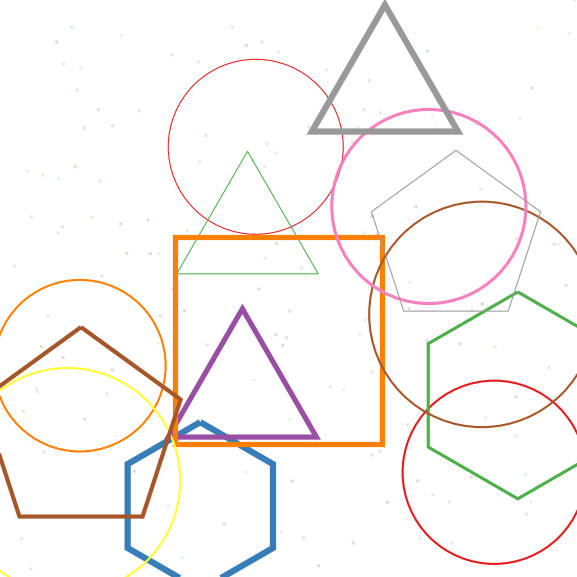[{"shape": "circle", "thickness": 1, "radius": 0.79, "center": [0.856, 0.181]}, {"shape": "circle", "thickness": 0.5, "radius": 0.76, "center": [0.443, 0.745]}, {"shape": "hexagon", "thickness": 3, "radius": 0.73, "center": [0.347, 0.123]}, {"shape": "triangle", "thickness": 0.5, "radius": 0.71, "center": [0.429, 0.596]}, {"shape": "hexagon", "thickness": 1.5, "radius": 0.9, "center": [0.897, 0.315]}, {"shape": "triangle", "thickness": 2.5, "radius": 0.74, "center": [0.42, 0.316]}, {"shape": "square", "thickness": 2.5, "radius": 0.89, "center": [0.482, 0.41]}, {"shape": "circle", "thickness": 1, "radius": 0.74, "center": [0.138, 0.366]}, {"shape": "circle", "thickness": 1, "radius": 0.98, "center": [0.117, 0.167]}, {"shape": "circle", "thickness": 1, "radius": 0.98, "center": [0.835, 0.455]}, {"shape": "pentagon", "thickness": 2, "radius": 0.91, "center": [0.14, 0.251]}, {"shape": "circle", "thickness": 1.5, "radius": 0.84, "center": [0.743, 0.642]}, {"shape": "pentagon", "thickness": 0.5, "radius": 0.77, "center": [0.79, 0.585]}, {"shape": "triangle", "thickness": 3, "radius": 0.73, "center": [0.667, 0.844]}]